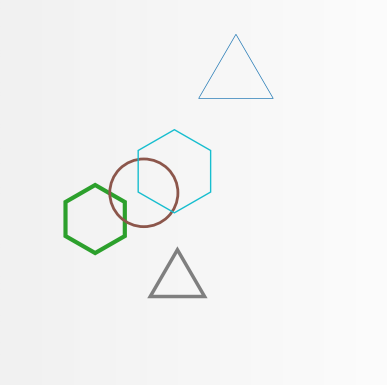[{"shape": "triangle", "thickness": 0.5, "radius": 0.56, "center": [0.609, 0.8]}, {"shape": "hexagon", "thickness": 3, "radius": 0.44, "center": [0.246, 0.431]}, {"shape": "circle", "thickness": 2, "radius": 0.44, "center": [0.371, 0.499]}, {"shape": "triangle", "thickness": 2.5, "radius": 0.4, "center": [0.458, 0.27]}, {"shape": "hexagon", "thickness": 1, "radius": 0.54, "center": [0.45, 0.555]}]